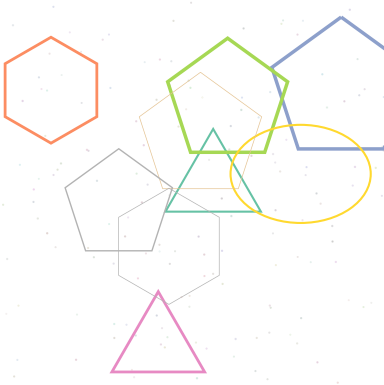[{"shape": "triangle", "thickness": 1.5, "radius": 0.72, "center": [0.554, 0.522]}, {"shape": "hexagon", "thickness": 2, "radius": 0.69, "center": [0.132, 0.766]}, {"shape": "pentagon", "thickness": 2.5, "radius": 0.95, "center": [0.886, 0.766]}, {"shape": "triangle", "thickness": 2, "radius": 0.7, "center": [0.411, 0.103]}, {"shape": "pentagon", "thickness": 2.5, "radius": 0.82, "center": [0.591, 0.737]}, {"shape": "oval", "thickness": 1.5, "radius": 0.91, "center": [0.781, 0.548]}, {"shape": "pentagon", "thickness": 0.5, "radius": 0.84, "center": [0.521, 0.645]}, {"shape": "hexagon", "thickness": 0.5, "radius": 0.75, "center": [0.439, 0.36]}, {"shape": "pentagon", "thickness": 1, "radius": 0.73, "center": [0.308, 0.467]}]